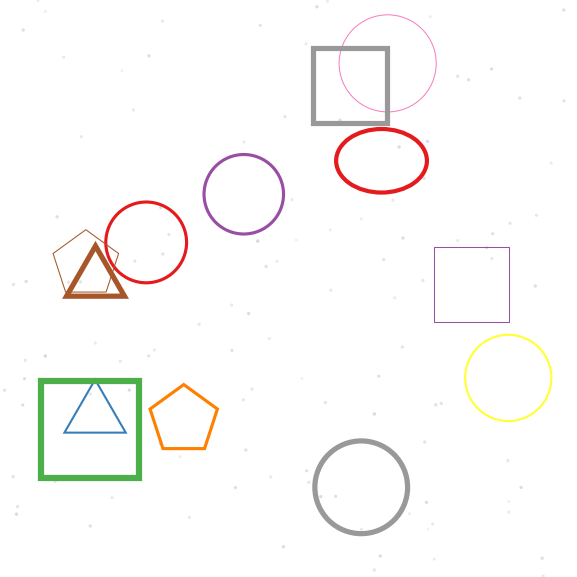[{"shape": "oval", "thickness": 2, "radius": 0.39, "center": [0.661, 0.721]}, {"shape": "circle", "thickness": 1.5, "radius": 0.35, "center": [0.253, 0.579]}, {"shape": "triangle", "thickness": 1, "radius": 0.31, "center": [0.165, 0.281]}, {"shape": "square", "thickness": 3, "radius": 0.42, "center": [0.156, 0.255]}, {"shape": "square", "thickness": 0.5, "radius": 0.32, "center": [0.816, 0.506]}, {"shape": "circle", "thickness": 1.5, "radius": 0.34, "center": [0.422, 0.663]}, {"shape": "pentagon", "thickness": 1.5, "radius": 0.31, "center": [0.318, 0.272]}, {"shape": "circle", "thickness": 1, "radius": 0.37, "center": [0.88, 0.345]}, {"shape": "triangle", "thickness": 2.5, "radius": 0.29, "center": [0.165, 0.515]}, {"shape": "pentagon", "thickness": 0.5, "radius": 0.3, "center": [0.149, 0.542]}, {"shape": "circle", "thickness": 0.5, "radius": 0.42, "center": [0.671, 0.889]}, {"shape": "square", "thickness": 2.5, "radius": 0.32, "center": [0.606, 0.851]}, {"shape": "circle", "thickness": 2.5, "radius": 0.4, "center": [0.626, 0.155]}]